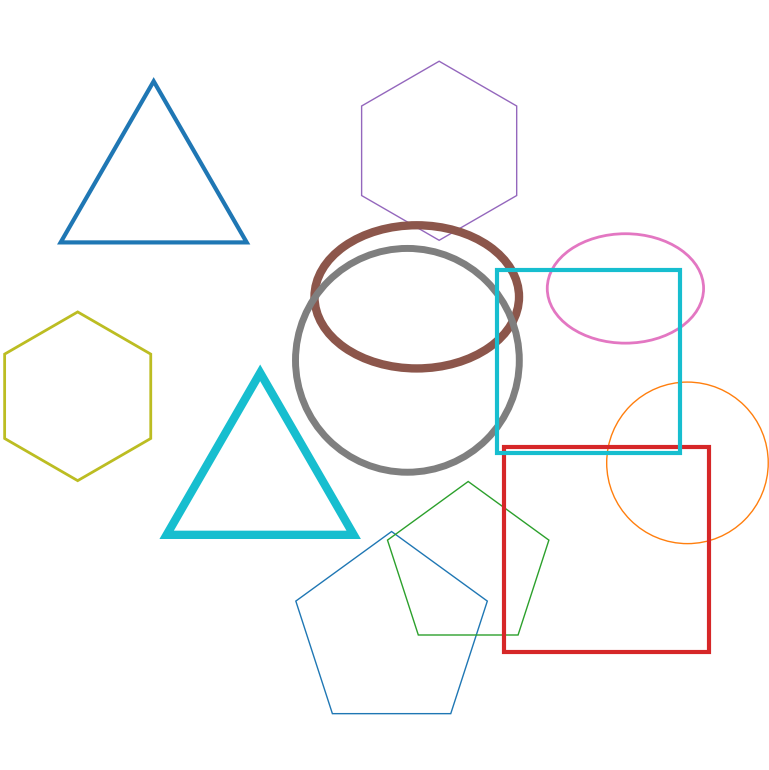[{"shape": "pentagon", "thickness": 0.5, "radius": 0.65, "center": [0.509, 0.179]}, {"shape": "triangle", "thickness": 1.5, "radius": 0.7, "center": [0.2, 0.755]}, {"shape": "circle", "thickness": 0.5, "radius": 0.52, "center": [0.893, 0.399]}, {"shape": "pentagon", "thickness": 0.5, "radius": 0.55, "center": [0.608, 0.264]}, {"shape": "square", "thickness": 1.5, "radius": 0.67, "center": [0.787, 0.287]}, {"shape": "hexagon", "thickness": 0.5, "radius": 0.58, "center": [0.57, 0.804]}, {"shape": "oval", "thickness": 3, "radius": 0.66, "center": [0.541, 0.614]}, {"shape": "oval", "thickness": 1, "radius": 0.51, "center": [0.812, 0.625]}, {"shape": "circle", "thickness": 2.5, "radius": 0.73, "center": [0.529, 0.532]}, {"shape": "hexagon", "thickness": 1, "radius": 0.55, "center": [0.101, 0.485]}, {"shape": "triangle", "thickness": 3, "radius": 0.7, "center": [0.338, 0.376]}, {"shape": "square", "thickness": 1.5, "radius": 0.59, "center": [0.764, 0.531]}]